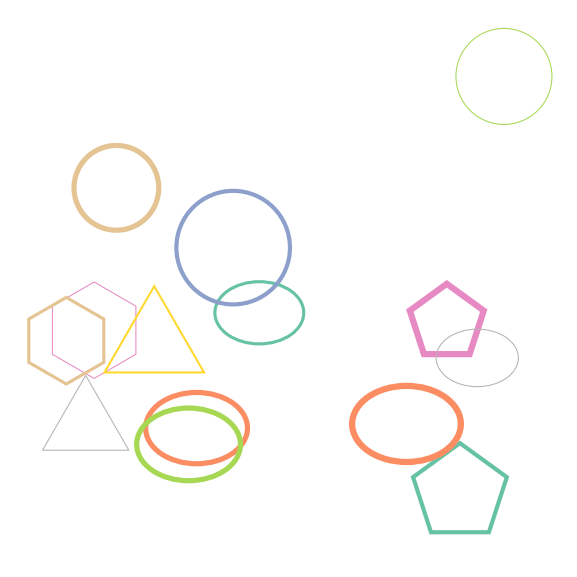[{"shape": "pentagon", "thickness": 2, "radius": 0.43, "center": [0.796, 0.147]}, {"shape": "oval", "thickness": 1.5, "radius": 0.38, "center": [0.449, 0.458]}, {"shape": "oval", "thickness": 3, "radius": 0.47, "center": [0.704, 0.265]}, {"shape": "oval", "thickness": 2.5, "radius": 0.44, "center": [0.34, 0.258]}, {"shape": "circle", "thickness": 2, "radius": 0.49, "center": [0.404, 0.57]}, {"shape": "hexagon", "thickness": 0.5, "radius": 0.42, "center": [0.163, 0.427]}, {"shape": "pentagon", "thickness": 3, "radius": 0.34, "center": [0.774, 0.44]}, {"shape": "oval", "thickness": 2.5, "radius": 0.45, "center": [0.327, 0.23]}, {"shape": "circle", "thickness": 0.5, "radius": 0.42, "center": [0.873, 0.867]}, {"shape": "triangle", "thickness": 1, "radius": 0.5, "center": [0.267, 0.404]}, {"shape": "circle", "thickness": 2.5, "radius": 0.37, "center": [0.202, 0.674]}, {"shape": "hexagon", "thickness": 1.5, "radius": 0.37, "center": [0.115, 0.409]}, {"shape": "oval", "thickness": 0.5, "radius": 0.36, "center": [0.826, 0.379]}, {"shape": "triangle", "thickness": 0.5, "radius": 0.43, "center": [0.148, 0.263]}]